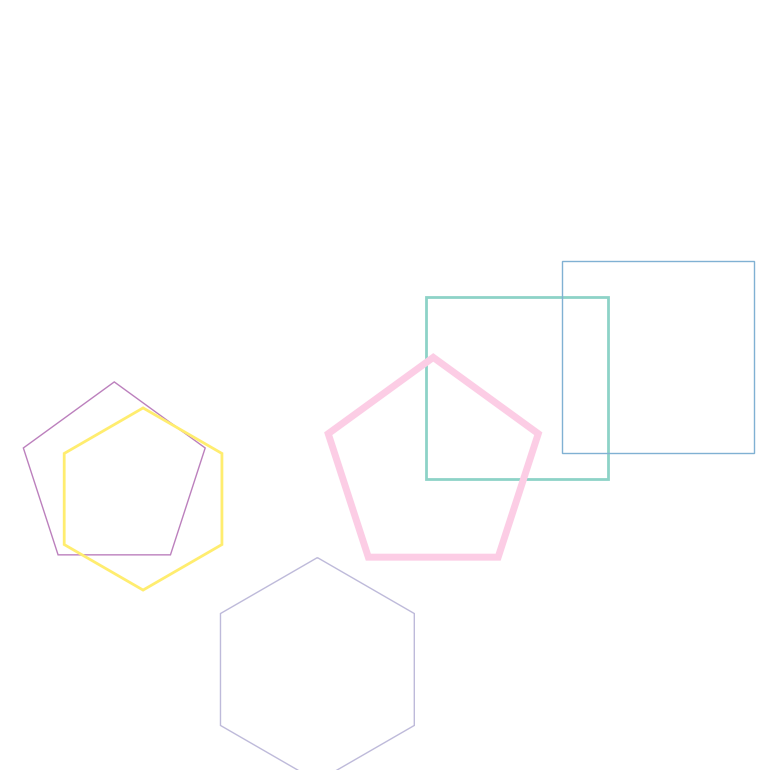[{"shape": "square", "thickness": 1, "radius": 0.59, "center": [0.672, 0.496]}, {"shape": "hexagon", "thickness": 0.5, "radius": 0.73, "center": [0.412, 0.131]}, {"shape": "square", "thickness": 0.5, "radius": 0.62, "center": [0.855, 0.536]}, {"shape": "pentagon", "thickness": 2.5, "radius": 0.72, "center": [0.563, 0.392]}, {"shape": "pentagon", "thickness": 0.5, "radius": 0.62, "center": [0.148, 0.38]}, {"shape": "hexagon", "thickness": 1, "radius": 0.59, "center": [0.186, 0.352]}]